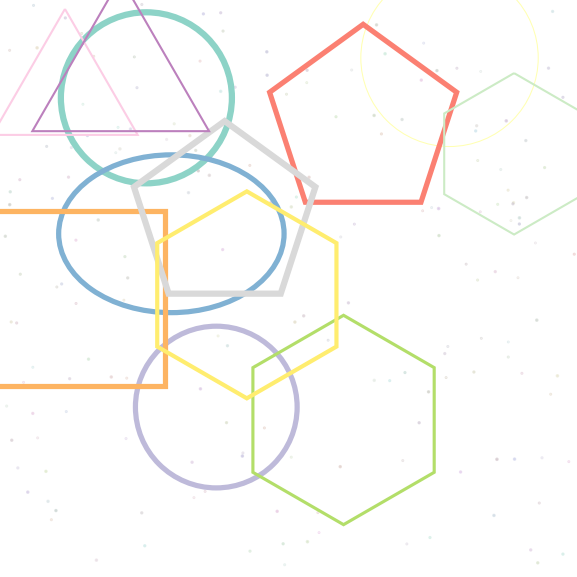[{"shape": "circle", "thickness": 3, "radius": 0.74, "center": [0.253, 0.83]}, {"shape": "circle", "thickness": 0.5, "radius": 0.77, "center": [0.778, 0.899]}, {"shape": "circle", "thickness": 2.5, "radius": 0.7, "center": [0.375, 0.294]}, {"shape": "pentagon", "thickness": 2.5, "radius": 0.85, "center": [0.629, 0.787]}, {"shape": "oval", "thickness": 2.5, "radius": 0.98, "center": [0.297, 0.594]}, {"shape": "square", "thickness": 2.5, "radius": 0.76, "center": [0.134, 0.482]}, {"shape": "hexagon", "thickness": 1.5, "radius": 0.91, "center": [0.595, 0.272]}, {"shape": "triangle", "thickness": 1, "radius": 0.73, "center": [0.112, 0.838]}, {"shape": "pentagon", "thickness": 3, "radius": 0.83, "center": [0.389, 0.624]}, {"shape": "triangle", "thickness": 1, "radius": 0.88, "center": [0.209, 0.86]}, {"shape": "hexagon", "thickness": 1, "radius": 0.7, "center": [0.89, 0.733]}, {"shape": "hexagon", "thickness": 2, "radius": 0.9, "center": [0.427, 0.489]}]